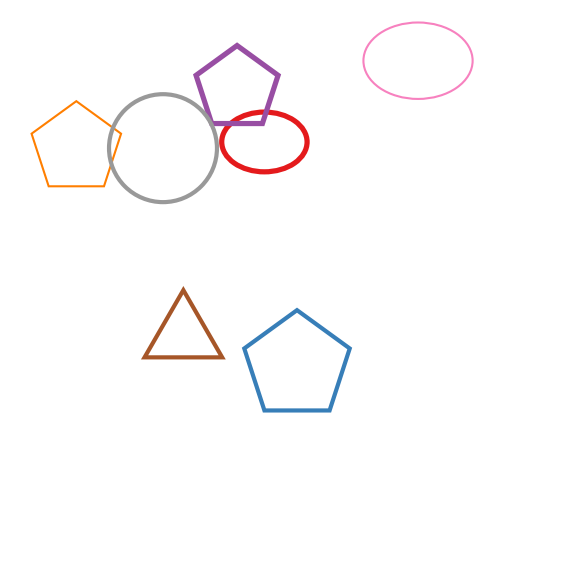[{"shape": "oval", "thickness": 2.5, "radius": 0.37, "center": [0.458, 0.753]}, {"shape": "pentagon", "thickness": 2, "radius": 0.48, "center": [0.514, 0.366]}, {"shape": "pentagon", "thickness": 2.5, "radius": 0.37, "center": [0.411, 0.846]}, {"shape": "pentagon", "thickness": 1, "radius": 0.41, "center": [0.132, 0.742]}, {"shape": "triangle", "thickness": 2, "radius": 0.39, "center": [0.318, 0.419]}, {"shape": "oval", "thickness": 1, "radius": 0.47, "center": [0.724, 0.894]}, {"shape": "circle", "thickness": 2, "radius": 0.47, "center": [0.282, 0.743]}]